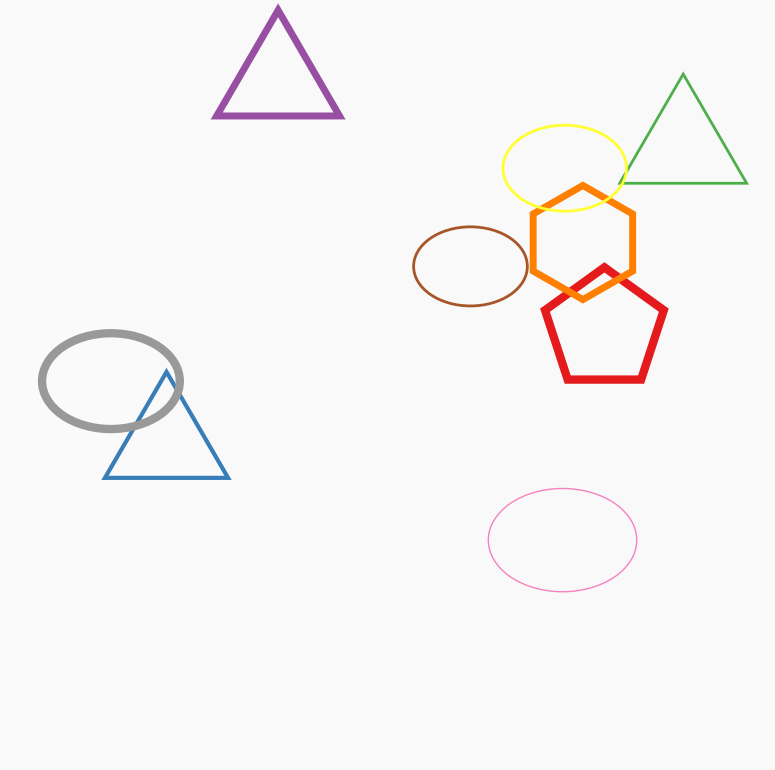[{"shape": "pentagon", "thickness": 3, "radius": 0.4, "center": [0.78, 0.572]}, {"shape": "triangle", "thickness": 1.5, "radius": 0.46, "center": [0.215, 0.425]}, {"shape": "triangle", "thickness": 1, "radius": 0.47, "center": [0.882, 0.809]}, {"shape": "triangle", "thickness": 2.5, "radius": 0.46, "center": [0.359, 0.895]}, {"shape": "hexagon", "thickness": 2.5, "radius": 0.37, "center": [0.752, 0.685]}, {"shape": "oval", "thickness": 1, "radius": 0.4, "center": [0.729, 0.782]}, {"shape": "oval", "thickness": 1, "radius": 0.37, "center": [0.607, 0.654]}, {"shape": "oval", "thickness": 0.5, "radius": 0.48, "center": [0.726, 0.299]}, {"shape": "oval", "thickness": 3, "radius": 0.44, "center": [0.143, 0.505]}]